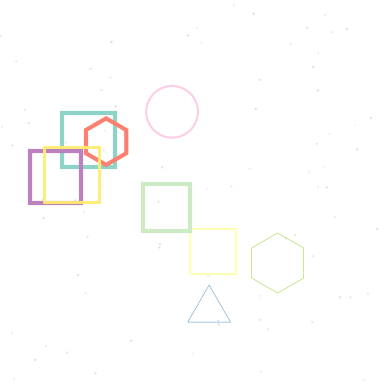[{"shape": "square", "thickness": 3, "radius": 0.35, "center": [0.23, 0.636]}, {"shape": "square", "thickness": 1.5, "radius": 0.3, "center": [0.553, 0.347]}, {"shape": "hexagon", "thickness": 3, "radius": 0.3, "center": [0.276, 0.632]}, {"shape": "triangle", "thickness": 0.5, "radius": 0.32, "center": [0.543, 0.195]}, {"shape": "hexagon", "thickness": 0.5, "radius": 0.39, "center": [0.721, 0.317]}, {"shape": "circle", "thickness": 1.5, "radius": 0.34, "center": [0.447, 0.71]}, {"shape": "square", "thickness": 3, "radius": 0.33, "center": [0.144, 0.54]}, {"shape": "square", "thickness": 3, "radius": 0.31, "center": [0.433, 0.462]}, {"shape": "square", "thickness": 2, "radius": 0.36, "center": [0.185, 0.547]}]